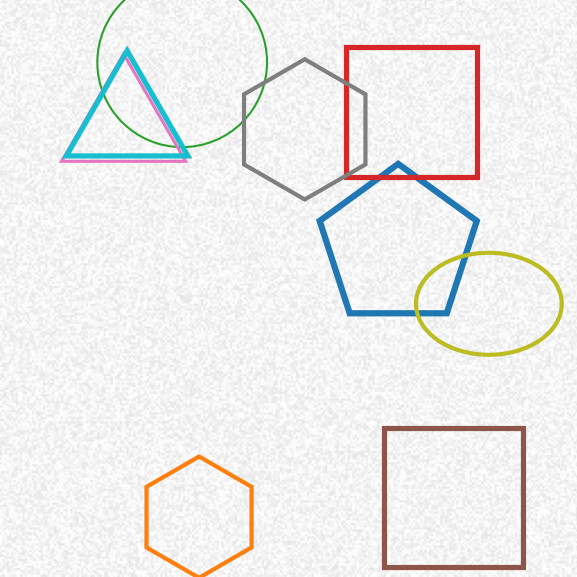[{"shape": "pentagon", "thickness": 3, "radius": 0.72, "center": [0.69, 0.572]}, {"shape": "hexagon", "thickness": 2, "radius": 0.53, "center": [0.345, 0.104]}, {"shape": "circle", "thickness": 1, "radius": 0.73, "center": [0.315, 0.891]}, {"shape": "square", "thickness": 2.5, "radius": 0.56, "center": [0.712, 0.806]}, {"shape": "square", "thickness": 2.5, "radius": 0.6, "center": [0.786, 0.138]}, {"shape": "triangle", "thickness": 1.5, "radius": 0.62, "center": [0.214, 0.782]}, {"shape": "hexagon", "thickness": 2, "radius": 0.61, "center": [0.528, 0.775]}, {"shape": "oval", "thickness": 2, "radius": 0.63, "center": [0.847, 0.473]}, {"shape": "triangle", "thickness": 2.5, "radius": 0.61, "center": [0.22, 0.79]}]